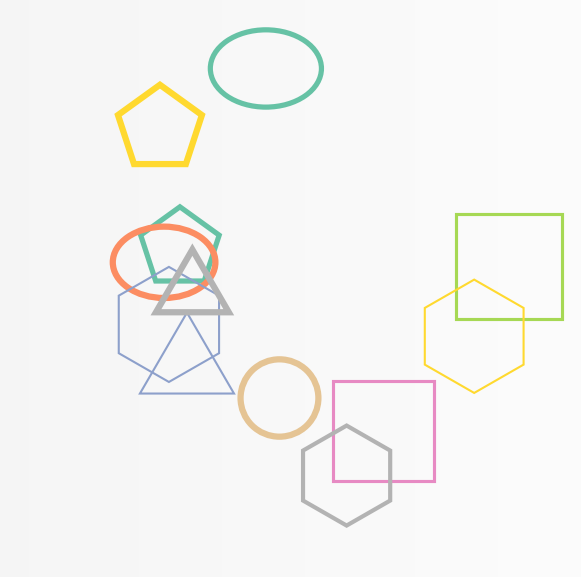[{"shape": "oval", "thickness": 2.5, "radius": 0.48, "center": [0.457, 0.881]}, {"shape": "pentagon", "thickness": 2.5, "radius": 0.35, "center": [0.31, 0.57]}, {"shape": "oval", "thickness": 3, "radius": 0.44, "center": [0.282, 0.545]}, {"shape": "hexagon", "thickness": 1, "radius": 0.5, "center": [0.291, 0.437]}, {"shape": "triangle", "thickness": 1, "radius": 0.47, "center": [0.322, 0.364]}, {"shape": "square", "thickness": 1.5, "radius": 0.43, "center": [0.66, 0.252]}, {"shape": "square", "thickness": 1.5, "radius": 0.46, "center": [0.876, 0.538]}, {"shape": "hexagon", "thickness": 1, "radius": 0.49, "center": [0.816, 0.417]}, {"shape": "pentagon", "thickness": 3, "radius": 0.38, "center": [0.275, 0.776]}, {"shape": "circle", "thickness": 3, "radius": 0.33, "center": [0.481, 0.31]}, {"shape": "hexagon", "thickness": 2, "radius": 0.43, "center": [0.596, 0.176]}, {"shape": "triangle", "thickness": 3, "radius": 0.36, "center": [0.331, 0.495]}]